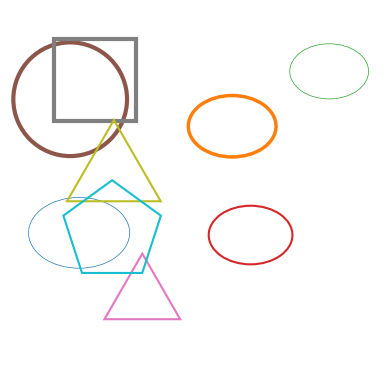[{"shape": "oval", "thickness": 0.5, "radius": 0.66, "center": [0.205, 0.395]}, {"shape": "oval", "thickness": 2.5, "radius": 0.57, "center": [0.603, 0.672]}, {"shape": "oval", "thickness": 0.5, "radius": 0.51, "center": [0.855, 0.815]}, {"shape": "oval", "thickness": 1.5, "radius": 0.54, "center": [0.651, 0.39]}, {"shape": "circle", "thickness": 3, "radius": 0.74, "center": [0.182, 0.742]}, {"shape": "triangle", "thickness": 1.5, "radius": 0.57, "center": [0.37, 0.228]}, {"shape": "square", "thickness": 3, "radius": 0.53, "center": [0.247, 0.792]}, {"shape": "triangle", "thickness": 1.5, "radius": 0.7, "center": [0.296, 0.548]}, {"shape": "pentagon", "thickness": 1.5, "radius": 0.67, "center": [0.291, 0.399]}]